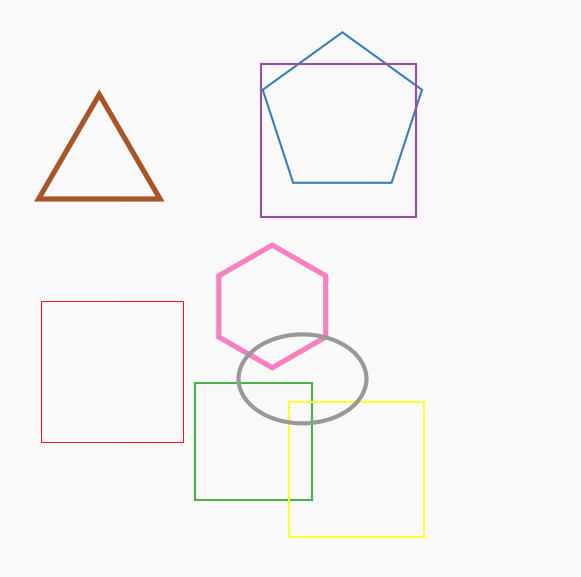[{"shape": "square", "thickness": 0.5, "radius": 0.61, "center": [0.193, 0.356]}, {"shape": "pentagon", "thickness": 1, "radius": 0.72, "center": [0.589, 0.799]}, {"shape": "square", "thickness": 1, "radius": 0.5, "center": [0.436, 0.234]}, {"shape": "square", "thickness": 1, "radius": 0.66, "center": [0.583, 0.756]}, {"shape": "square", "thickness": 1, "radius": 0.58, "center": [0.614, 0.186]}, {"shape": "triangle", "thickness": 2.5, "radius": 0.6, "center": [0.171, 0.715]}, {"shape": "hexagon", "thickness": 2.5, "radius": 0.53, "center": [0.468, 0.469]}, {"shape": "oval", "thickness": 2, "radius": 0.55, "center": [0.52, 0.343]}]